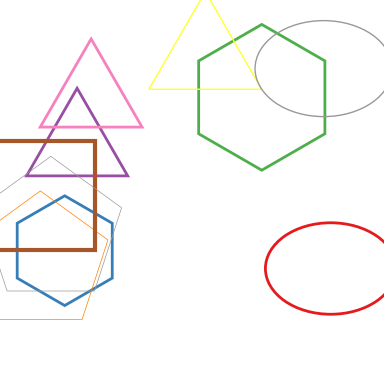[{"shape": "oval", "thickness": 2, "radius": 0.85, "center": [0.859, 0.303]}, {"shape": "hexagon", "thickness": 2, "radius": 0.71, "center": [0.168, 0.349]}, {"shape": "hexagon", "thickness": 2, "radius": 0.95, "center": [0.68, 0.747]}, {"shape": "triangle", "thickness": 2, "radius": 0.76, "center": [0.2, 0.619]}, {"shape": "pentagon", "thickness": 0.5, "radius": 0.92, "center": [0.105, 0.32]}, {"shape": "triangle", "thickness": 1, "radius": 0.85, "center": [0.533, 0.853]}, {"shape": "square", "thickness": 3, "radius": 0.71, "center": [0.105, 0.492]}, {"shape": "triangle", "thickness": 2, "radius": 0.76, "center": [0.237, 0.746]}, {"shape": "pentagon", "thickness": 0.5, "radius": 0.97, "center": [0.132, 0.401]}, {"shape": "oval", "thickness": 1, "radius": 0.89, "center": [0.841, 0.822]}]